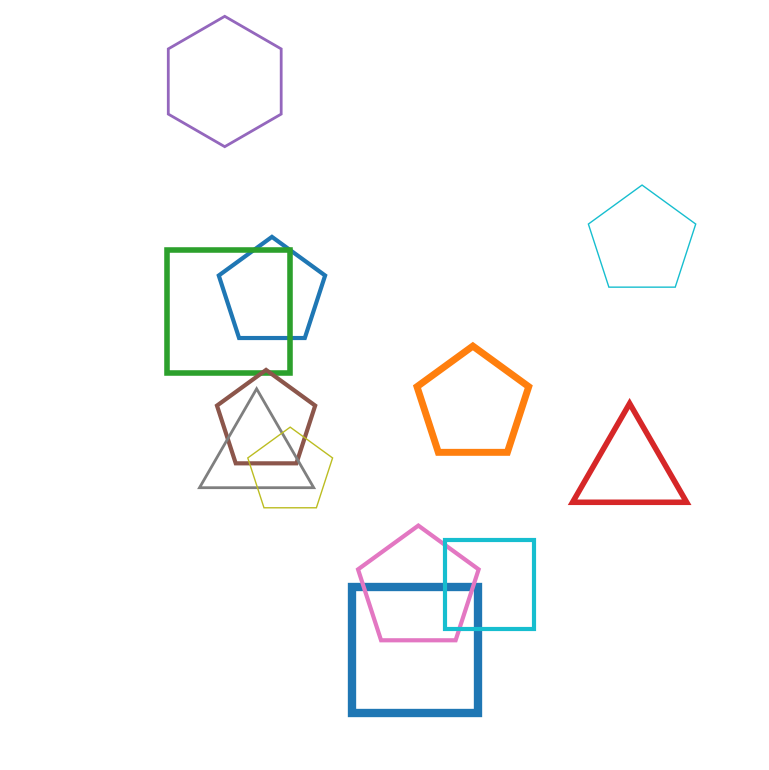[{"shape": "square", "thickness": 3, "radius": 0.41, "center": [0.539, 0.156]}, {"shape": "pentagon", "thickness": 1.5, "radius": 0.36, "center": [0.353, 0.62]}, {"shape": "pentagon", "thickness": 2.5, "radius": 0.38, "center": [0.614, 0.474]}, {"shape": "square", "thickness": 2, "radius": 0.4, "center": [0.297, 0.595]}, {"shape": "triangle", "thickness": 2, "radius": 0.43, "center": [0.818, 0.39]}, {"shape": "hexagon", "thickness": 1, "radius": 0.42, "center": [0.292, 0.894]}, {"shape": "pentagon", "thickness": 1.5, "radius": 0.34, "center": [0.346, 0.453]}, {"shape": "pentagon", "thickness": 1.5, "radius": 0.41, "center": [0.543, 0.235]}, {"shape": "triangle", "thickness": 1, "radius": 0.43, "center": [0.333, 0.409]}, {"shape": "pentagon", "thickness": 0.5, "radius": 0.29, "center": [0.377, 0.387]}, {"shape": "pentagon", "thickness": 0.5, "radius": 0.37, "center": [0.834, 0.686]}, {"shape": "square", "thickness": 1.5, "radius": 0.29, "center": [0.636, 0.241]}]